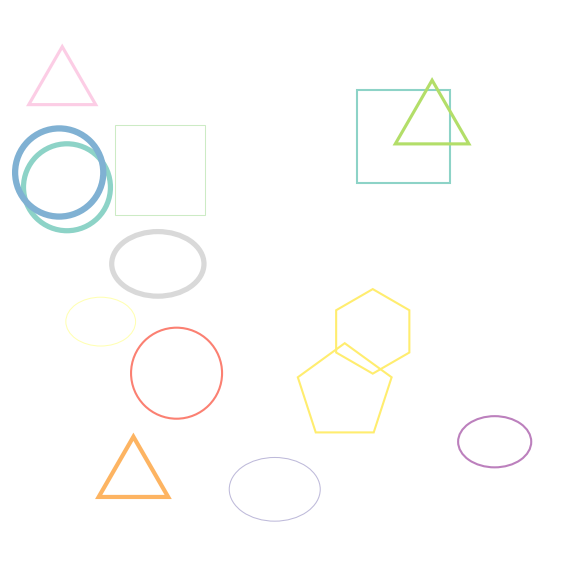[{"shape": "circle", "thickness": 2.5, "radius": 0.38, "center": [0.116, 0.675]}, {"shape": "square", "thickness": 1, "radius": 0.4, "center": [0.698, 0.763]}, {"shape": "oval", "thickness": 0.5, "radius": 0.3, "center": [0.174, 0.442]}, {"shape": "oval", "thickness": 0.5, "radius": 0.39, "center": [0.476, 0.152]}, {"shape": "circle", "thickness": 1, "radius": 0.39, "center": [0.306, 0.353]}, {"shape": "circle", "thickness": 3, "radius": 0.38, "center": [0.103, 0.7]}, {"shape": "triangle", "thickness": 2, "radius": 0.35, "center": [0.231, 0.173]}, {"shape": "triangle", "thickness": 1.5, "radius": 0.37, "center": [0.748, 0.787]}, {"shape": "triangle", "thickness": 1.5, "radius": 0.33, "center": [0.108, 0.851]}, {"shape": "oval", "thickness": 2.5, "radius": 0.4, "center": [0.273, 0.542]}, {"shape": "oval", "thickness": 1, "radius": 0.32, "center": [0.857, 0.234]}, {"shape": "square", "thickness": 0.5, "radius": 0.39, "center": [0.277, 0.705]}, {"shape": "hexagon", "thickness": 1, "radius": 0.37, "center": [0.645, 0.425]}, {"shape": "pentagon", "thickness": 1, "radius": 0.43, "center": [0.597, 0.319]}]